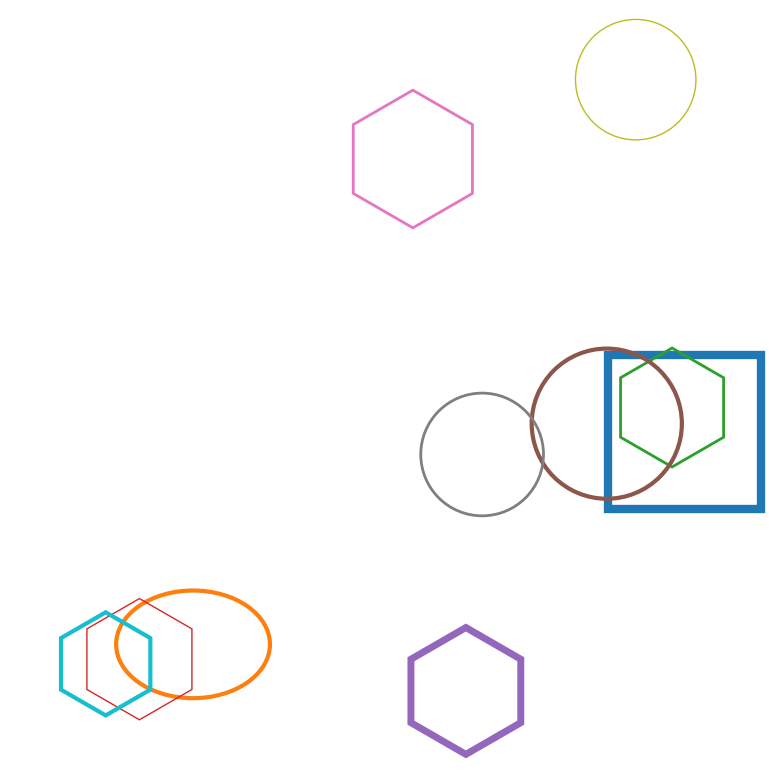[{"shape": "square", "thickness": 3, "radius": 0.5, "center": [0.889, 0.439]}, {"shape": "oval", "thickness": 1.5, "radius": 0.5, "center": [0.251, 0.163]}, {"shape": "hexagon", "thickness": 1, "radius": 0.39, "center": [0.873, 0.471]}, {"shape": "hexagon", "thickness": 0.5, "radius": 0.39, "center": [0.181, 0.144]}, {"shape": "hexagon", "thickness": 2.5, "radius": 0.41, "center": [0.605, 0.103]}, {"shape": "circle", "thickness": 1.5, "radius": 0.49, "center": [0.788, 0.45]}, {"shape": "hexagon", "thickness": 1, "radius": 0.45, "center": [0.536, 0.794]}, {"shape": "circle", "thickness": 1, "radius": 0.4, "center": [0.626, 0.41]}, {"shape": "circle", "thickness": 0.5, "radius": 0.39, "center": [0.826, 0.897]}, {"shape": "hexagon", "thickness": 1.5, "radius": 0.33, "center": [0.137, 0.138]}]